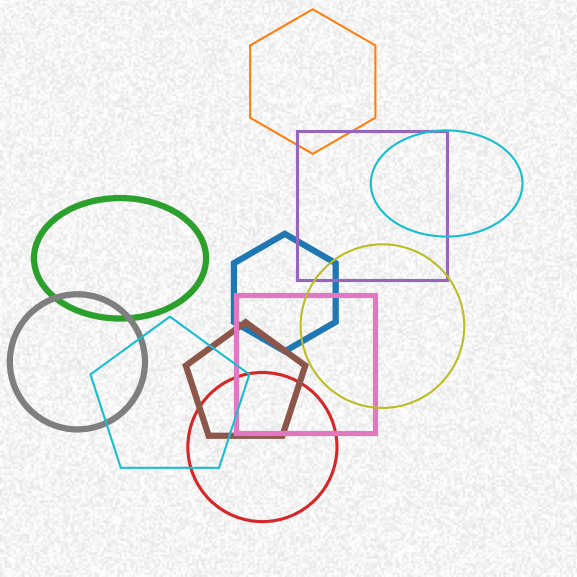[{"shape": "hexagon", "thickness": 3, "radius": 0.51, "center": [0.493, 0.493]}, {"shape": "hexagon", "thickness": 1, "radius": 0.63, "center": [0.542, 0.858]}, {"shape": "oval", "thickness": 3, "radius": 0.75, "center": [0.208, 0.552]}, {"shape": "circle", "thickness": 1.5, "radius": 0.65, "center": [0.454, 0.225]}, {"shape": "square", "thickness": 1.5, "radius": 0.65, "center": [0.644, 0.643]}, {"shape": "pentagon", "thickness": 3, "radius": 0.54, "center": [0.425, 0.332]}, {"shape": "square", "thickness": 2.5, "radius": 0.6, "center": [0.529, 0.368]}, {"shape": "circle", "thickness": 3, "radius": 0.59, "center": [0.134, 0.373]}, {"shape": "circle", "thickness": 1, "radius": 0.71, "center": [0.662, 0.434]}, {"shape": "oval", "thickness": 1, "radius": 0.66, "center": [0.773, 0.681]}, {"shape": "pentagon", "thickness": 1, "radius": 0.72, "center": [0.294, 0.306]}]